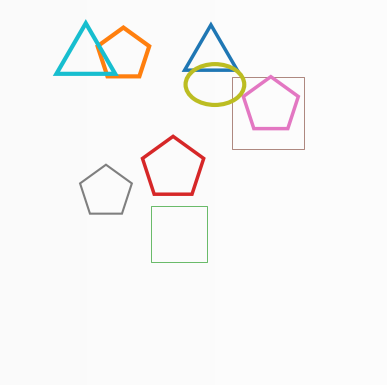[{"shape": "triangle", "thickness": 2.5, "radius": 0.39, "center": [0.544, 0.857]}, {"shape": "pentagon", "thickness": 3, "radius": 0.35, "center": [0.318, 0.858]}, {"shape": "square", "thickness": 0.5, "radius": 0.36, "center": [0.461, 0.392]}, {"shape": "pentagon", "thickness": 2.5, "radius": 0.42, "center": [0.447, 0.563]}, {"shape": "square", "thickness": 0.5, "radius": 0.47, "center": [0.692, 0.707]}, {"shape": "pentagon", "thickness": 2.5, "radius": 0.37, "center": [0.699, 0.726]}, {"shape": "pentagon", "thickness": 1.5, "radius": 0.35, "center": [0.273, 0.502]}, {"shape": "oval", "thickness": 3, "radius": 0.38, "center": [0.555, 0.78]}, {"shape": "triangle", "thickness": 3, "radius": 0.44, "center": [0.221, 0.852]}]